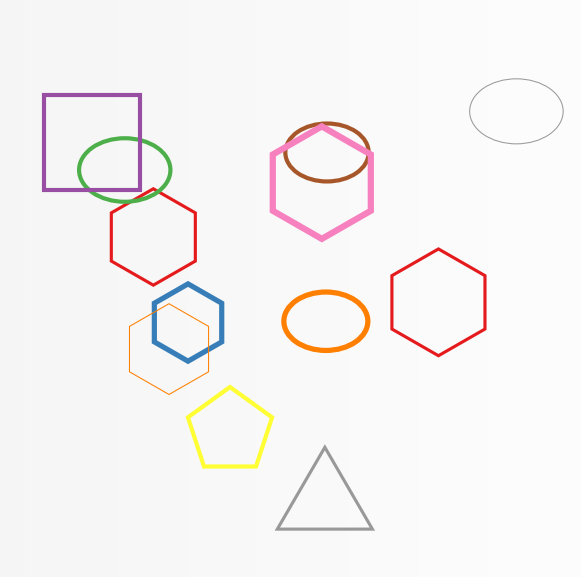[{"shape": "hexagon", "thickness": 1.5, "radius": 0.46, "center": [0.754, 0.476]}, {"shape": "hexagon", "thickness": 1.5, "radius": 0.42, "center": [0.264, 0.589]}, {"shape": "hexagon", "thickness": 2.5, "radius": 0.33, "center": [0.324, 0.441]}, {"shape": "oval", "thickness": 2, "radius": 0.39, "center": [0.215, 0.705]}, {"shape": "square", "thickness": 2, "radius": 0.41, "center": [0.159, 0.753]}, {"shape": "hexagon", "thickness": 0.5, "radius": 0.39, "center": [0.291, 0.395]}, {"shape": "oval", "thickness": 2.5, "radius": 0.36, "center": [0.561, 0.443]}, {"shape": "pentagon", "thickness": 2, "radius": 0.38, "center": [0.396, 0.253]}, {"shape": "oval", "thickness": 2, "radius": 0.36, "center": [0.563, 0.735]}, {"shape": "hexagon", "thickness": 3, "radius": 0.49, "center": [0.554, 0.683]}, {"shape": "oval", "thickness": 0.5, "radius": 0.4, "center": [0.888, 0.806]}, {"shape": "triangle", "thickness": 1.5, "radius": 0.47, "center": [0.559, 0.13]}]